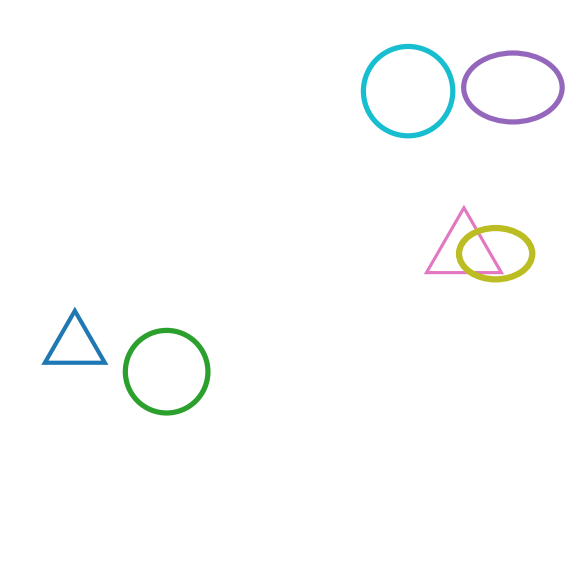[{"shape": "triangle", "thickness": 2, "radius": 0.3, "center": [0.13, 0.401]}, {"shape": "circle", "thickness": 2.5, "radius": 0.36, "center": [0.289, 0.356]}, {"shape": "oval", "thickness": 2.5, "radius": 0.43, "center": [0.888, 0.848]}, {"shape": "triangle", "thickness": 1.5, "radius": 0.37, "center": [0.803, 0.564]}, {"shape": "oval", "thickness": 3, "radius": 0.32, "center": [0.858, 0.56]}, {"shape": "circle", "thickness": 2.5, "radius": 0.39, "center": [0.707, 0.841]}]